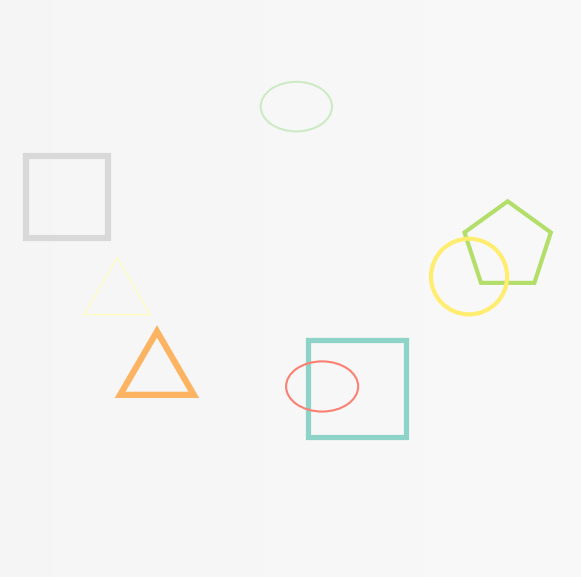[{"shape": "square", "thickness": 2.5, "radius": 0.42, "center": [0.614, 0.326]}, {"shape": "triangle", "thickness": 0.5, "radius": 0.33, "center": [0.202, 0.487]}, {"shape": "oval", "thickness": 1, "radius": 0.31, "center": [0.554, 0.33]}, {"shape": "triangle", "thickness": 3, "radius": 0.37, "center": [0.27, 0.352]}, {"shape": "pentagon", "thickness": 2, "radius": 0.39, "center": [0.873, 0.572]}, {"shape": "square", "thickness": 3, "radius": 0.35, "center": [0.116, 0.658]}, {"shape": "oval", "thickness": 1, "radius": 0.31, "center": [0.51, 0.815]}, {"shape": "circle", "thickness": 2, "radius": 0.33, "center": [0.807, 0.52]}]